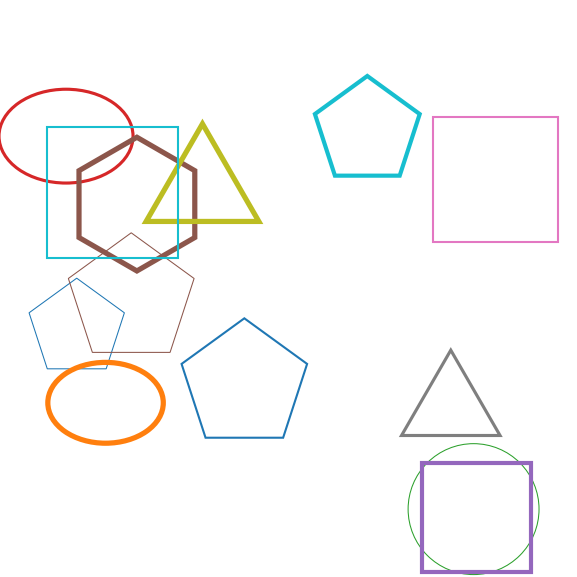[{"shape": "pentagon", "thickness": 0.5, "radius": 0.43, "center": [0.133, 0.431]}, {"shape": "pentagon", "thickness": 1, "radius": 0.57, "center": [0.423, 0.334]}, {"shape": "oval", "thickness": 2.5, "radius": 0.5, "center": [0.183, 0.302]}, {"shape": "circle", "thickness": 0.5, "radius": 0.57, "center": [0.82, 0.118]}, {"shape": "oval", "thickness": 1.5, "radius": 0.58, "center": [0.114, 0.763]}, {"shape": "square", "thickness": 2, "radius": 0.47, "center": [0.825, 0.102]}, {"shape": "pentagon", "thickness": 0.5, "radius": 0.57, "center": [0.227, 0.482]}, {"shape": "hexagon", "thickness": 2.5, "radius": 0.58, "center": [0.237, 0.646]}, {"shape": "square", "thickness": 1, "radius": 0.54, "center": [0.858, 0.688]}, {"shape": "triangle", "thickness": 1.5, "radius": 0.49, "center": [0.781, 0.294]}, {"shape": "triangle", "thickness": 2.5, "radius": 0.56, "center": [0.351, 0.672]}, {"shape": "square", "thickness": 1, "radius": 0.57, "center": [0.195, 0.666]}, {"shape": "pentagon", "thickness": 2, "radius": 0.48, "center": [0.636, 0.772]}]